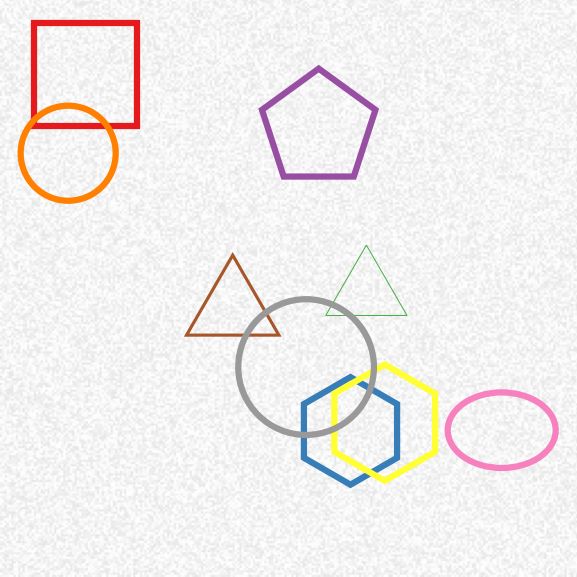[{"shape": "square", "thickness": 3, "radius": 0.44, "center": [0.148, 0.87]}, {"shape": "hexagon", "thickness": 3, "radius": 0.47, "center": [0.607, 0.253]}, {"shape": "triangle", "thickness": 0.5, "radius": 0.41, "center": [0.634, 0.493]}, {"shape": "pentagon", "thickness": 3, "radius": 0.52, "center": [0.552, 0.777]}, {"shape": "circle", "thickness": 3, "radius": 0.41, "center": [0.118, 0.734]}, {"shape": "hexagon", "thickness": 3, "radius": 0.5, "center": [0.666, 0.267]}, {"shape": "triangle", "thickness": 1.5, "radius": 0.46, "center": [0.403, 0.465]}, {"shape": "oval", "thickness": 3, "radius": 0.47, "center": [0.869, 0.254]}, {"shape": "circle", "thickness": 3, "radius": 0.59, "center": [0.53, 0.364]}]